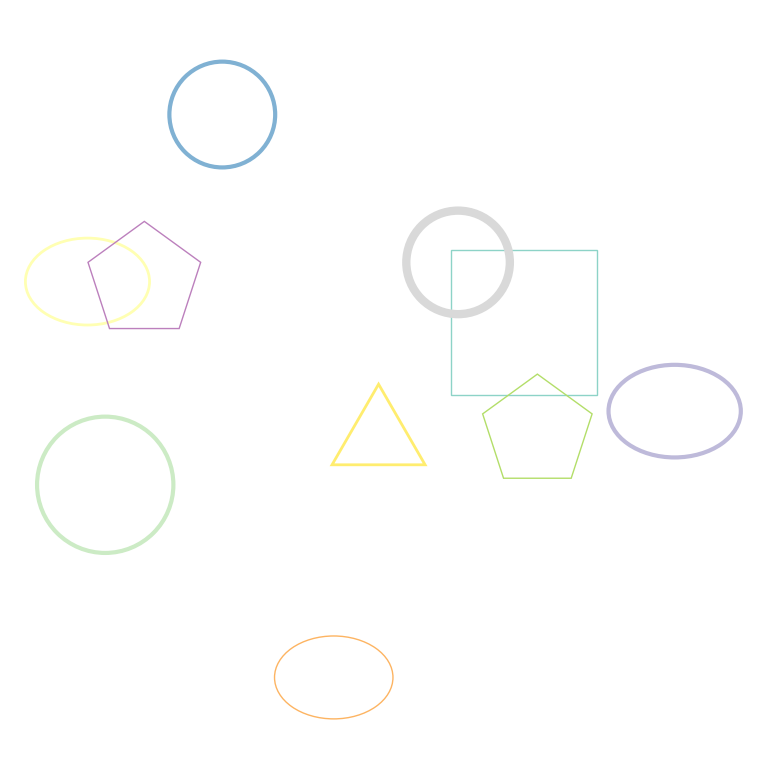[{"shape": "square", "thickness": 0.5, "radius": 0.47, "center": [0.68, 0.581]}, {"shape": "oval", "thickness": 1, "radius": 0.4, "center": [0.114, 0.634]}, {"shape": "oval", "thickness": 1.5, "radius": 0.43, "center": [0.876, 0.466]}, {"shape": "circle", "thickness": 1.5, "radius": 0.34, "center": [0.289, 0.851]}, {"shape": "oval", "thickness": 0.5, "radius": 0.38, "center": [0.433, 0.12]}, {"shape": "pentagon", "thickness": 0.5, "radius": 0.37, "center": [0.698, 0.439]}, {"shape": "circle", "thickness": 3, "radius": 0.34, "center": [0.595, 0.659]}, {"shape": "pentagon", "thickness": 0.5, "radius": 0.38, "center": [0.187, 0.636]}, {"shape": "circle", "thickness": 1.5, "radius": 0.44, "center": [0.137, 0.37]}, {"shape": "triangle", "thickness": 1, "radius": 0.35, "center": [0.492, 0.431]}]